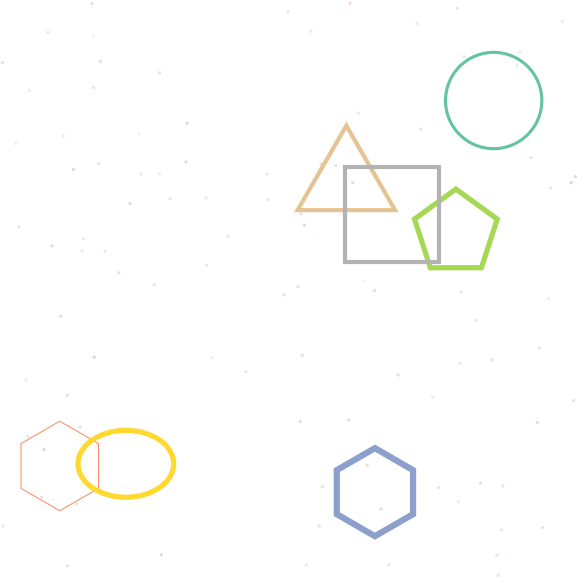[{"shape": "circle", "thickness": 1.5, "radius": 0.42, "center": [0.855, 0.825]}, {"shape": "hexagon", "thickness": 0.5, "radius": 0.39, "center": [0.104, 0.192]}, {"shape": "hexagon", "thickness": 3, "radius": 0.38, "center": [0.649, 0.147]}, {"shape": "pentagon", "thickness": 2.5, "radius": 0.38, "center": [0.789, 0.596]}, {"shape": "oval", "thickness": 2.5, "radius": 0.41, "center": [0.218, 0.196]}, {"shape": "triangle", "thickness": 2, "radius": 0.49, "center": [0.6, 0.684]}, {"shape": "square", "thickness": 2, "radius": 0.41, "center": [0.678, 0.627]}]